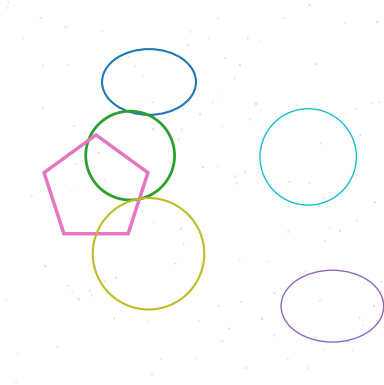[{"shape": "oval", "thickness": 1.5, "radius": 0.61, "center": [0.387, 0.787]}, {"shape": "circle", "thickness": 2, "radius": 0.58, "center": [0.338, 0.596]}, {"shape": "oval", "thickness": 1, "radius": 0.67, "center": [0.863, 0.205]}, {"shape": "pentagon", "thickness": 2.5, "radius": 0.71, "center": [0.249, 0.508]}, {"shape": "circle", "thickness": 1.5, "radius": 0.72, "center": [0.386, 0.341]}, {"shape": "circle", "thickness": 1, "radius": 0.63, "center": [0.8, 0.592]}]